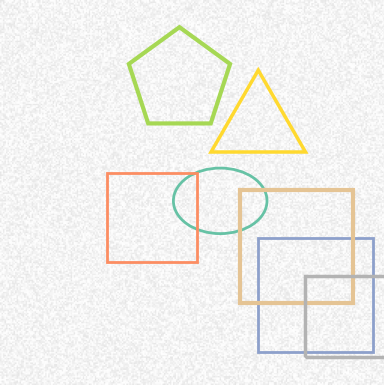[{"shape": "oval", "thickness": 2, "radius": 0.61, "center": [0.572, 0.478]}, {"shape": "square", "thickness": 2, "radius": 0.58, "center": [0.395, 0.435]}, {"shape": "square", "thickness": 2, "radius": 0.75, "center": [0.82, 0.234]}, {"shape": "pentagon", "thickness": 3, "radius": 0.69, "center": [0.466, 0.791]}, {"shape": "triangle", "thickness": 2.5, "radius": 0.71, "center": [0.671, 0.676]}, {"shape": "square", "thickness": 3, "radius": 0.73, "center": [0.77, 0.359]}, {"shape": "square", "thickness": 2.5, "radius": 0.52, "center": [0.896, 0.178]}]